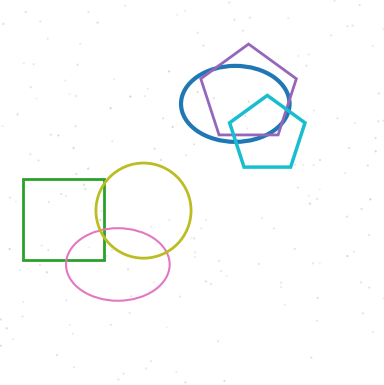[{"shape": "oval", "thickness": 3, "radius": 0.7, "center": [0.611, 0.73]}, {"shape": "square", "thickness": 2, "radius": 0.52, "center": [0.165, 0.43]}, {"shape": "pentagon", "thickness": 2, "radius": 0.65, "center": [0.646, 0.755]}, {"shape": "oval", "thickness": 1.5, "radius": 0.67, "center": [0.306, 0.313]}, {"shape": "circle", "thickness": 2, "radius": 0.62, "center": [0.373, 0.453]}, {"shape": "pentagon", "thickness": 2.5, "radius": 0.51, "center": [0.694, 0.649]}]